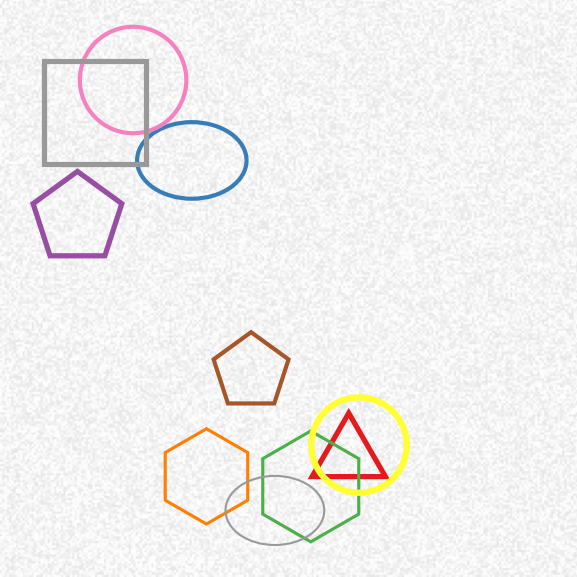[{"shape": "triangle", "thickness": 2.5, "radius": 0.37, "center": [0.604, 0.21]}, {"shape": "oval", "thickness": 2, "radius": 0.47, "center": [0.332, 0.721]}, {"shape": "hexagon", "thickness": 1.5, "radius": 0.48, "center": [0.538, 0.157]}, {"shape": "pentagon", "thickness": 2.5, "radius": 0.4, "center": [0.134, 0.622]}, {"shape": "hexagon", "thickness": 1.5, "radius": 0.41, "center": [0.358, 0.174]}, {"shape": "circle", "thickness": 3, "radius": 0.41, "center": [0.622, 0.228]}, {"shape": "pentagon", "thickness": 2, "radius": 0.34, "center": [0.435, 0.356]}, {"shape": "circle", "thickness": 2, "radius": 0.46, "center": [0.23, 0.861]}, {"shape": "oval", "thickness": 1, "radius": 0.43, "center": [0.476, 0.115]}, {"shape": "square", "thickness": 2.5, "radius": 0.44, "center": [0.165, 0.804]}]